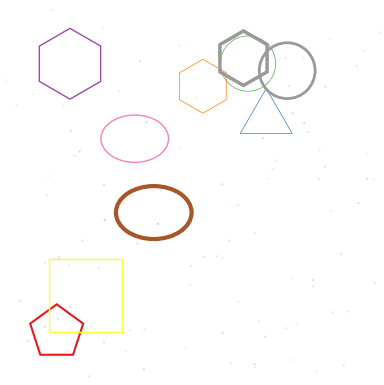[{"shape": "pentagon", "thickness": 1.5, "radius": 0.36, "center": [0.147, 0.137]}, {"shape": "triangle", "thickness": 0.5, "radius": 0.39, "center": [0.692, 0.692]}, {"shape": "circle", "thickness": 0.5, "radius": 0.36, "center": [0.644, 0.835]}, {"shape": "hexagon", "thickness": 1, "radius": 0.46, "center": [0.182, 0.834]}, {"shape": "hexagon", "thickness": 0.5, "radius": 0.35, "center": [0.527, 0.776]}, {"shape": "square", "thickness": 1, "radius": 0.48, "center": [0.222, 0.233]}, {"shape": "oval", "thickness": 3, "radius": 0.49, "center": [0.399, 0.448]}, {"shape": "oval", "thickness": 1, "radius": 0.44, "center": [0.35, 0.64]}, {"shape": "circle", "thickness": 2, "radius": 0.36, "center": [0.746, 0.816]}, {"shape": "hexagon", "thickness": 2.5, "radius": 0.35, "center": [0.632, 0.849]}]